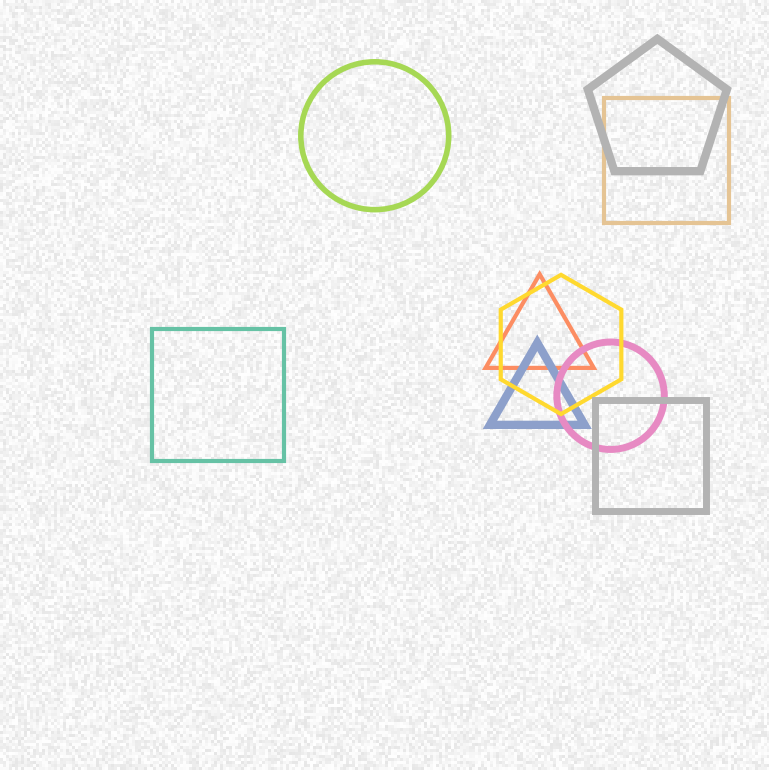[{"shape": "square", "thickness": 1.5, "radius": 0.43, "center": [0.283, 0.487]}, {"shape": "triangle", "thickness": 1.5, "radius": 0.41, "center": [0.701, 0.563]}, {"shape": "triangle", "thickness": 3, "radius": 0.36, "center": [0.698, 0.484]}, {"shape": "circle", "thickness": 2.5, "radius": 0.35, "center": [0.793, 0.486]}, {"shape": "circle", "thickness": 2, "radius": 0.48, "center": [0.487, 0.824]}, {"shape": "hexagon", "thickness": 1.5, "radius": 0.45, "center": [0.729, 0.553]}, {"shape": "square", "thickness": 1.5, "radius": 0.4, "center": [0.865, 0.792]}, {"shape": "square", "thickness": 2.5, "radius": 0.36, "center": [0.845, 0.409]}, {"shape": "pentagon", "thickness": 3, "radius": 0.47, "center": [0.854, 0.855]}]